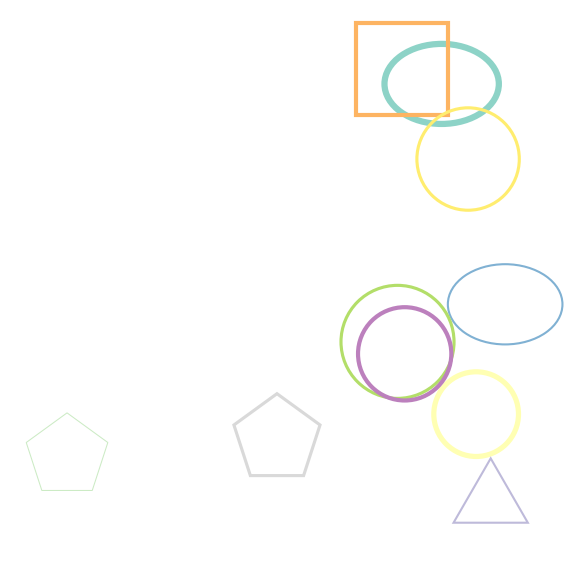[{"shape": "oval", "thickness": 3, "radius": 0.5, "center": [0.765, 0.854]}, {"shape": "circle", "thickness": 2.5, "radius": 0.37, "center": [0.825, 0.282]}, {"shape": "triangle", "thickness": 1, "radius": 0.37, "center": [0.85, 0.131]}, {"shape": "oval", "thickness": 1, "radius": 0.5, "center": [0.875, 0.472]}, {"shape": "square", "thickness": 2, "radius": 0.4, "center": [0.696, 0.88]}, {"shape": "circle", "thickness": 1.5, "radius": 0.49, "center": [0.688, 0.407]}, {"shape": "pentagon", "thickness": 1.5, "radius": 0.39, "center": [0.48, 0.239]}, {"shape": "circle", "thickness": 2, "radius": 0.4, "center": [0.701, 0.386]}, {"shape": "pentagon", "thickness": 0.5, "radius": 0.37, "center": [0.116, 0.21]}, {"shape": "circle", "thickness": 1.5, "radius": 0.44, "center": [0.811, 0.724]}]